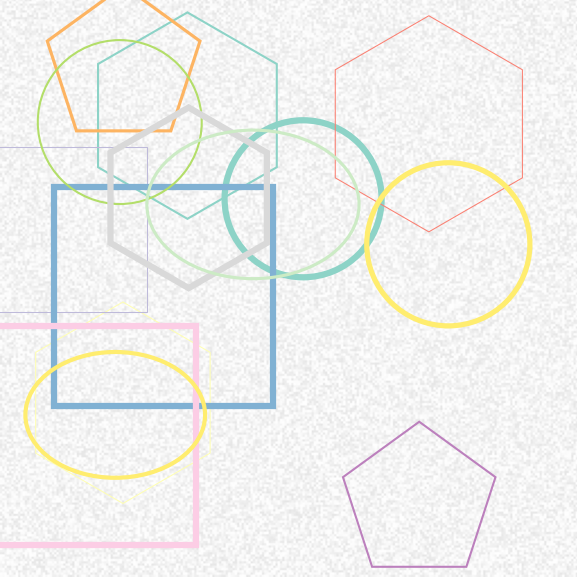[{"shape": "hexagon", "thickness": 1, "radius": 0.89, "center": [0.325, 0.799]}, {"shape": "circle", "thickness": 3, "radius": 0.68, "center": [0.525, 0.655]}, {"shape": "hexagon", "thickness": 0.5, "radius": 0.87, "center": [0.213, 0.302]}, {"shape": "square", "thickness": 0.5, "radius": 0.72, "center": [0.112, 0.602]}, {"shape": "hexagon", "thickness": 0.5, "radius": 0.94, "center": [0.743, 0.785]}, {"shape": "square", "thickness": 3, "radius": 0.95, "center": [0.283, 0.486]}, {"shape": "pentagon", "thickness": 1.5, "radius": 0.7, "center": [0.214, 0.885]}, {"shape": "circle", "thickness": 1, "radius": 0.71, "center": [0.207, 0.788]}, {"shape": "square", "thickness": 3, "radius": 0.95, "center": [0.149, 0.245]}, {"shape": "hexagon", "thickness": 3, "radius": 0.78, "center": [0.327, 0.657]}, {"shape": "pentagon", "thickness": 1, "radius": 0.69, "center": [0.726, 0.13]}, {"shape": "oval", "thickness": 1.5, "radius": 0.92, "center": [0.438, 0.645]}, {"shape": "circle", "thickness": 2.5, "radius": 0.71, "center": [0.776, 0.576]}, {"shape": "oval", "thickness": 2, "radius": 0.78, "center": [0.2, 0.281]}]